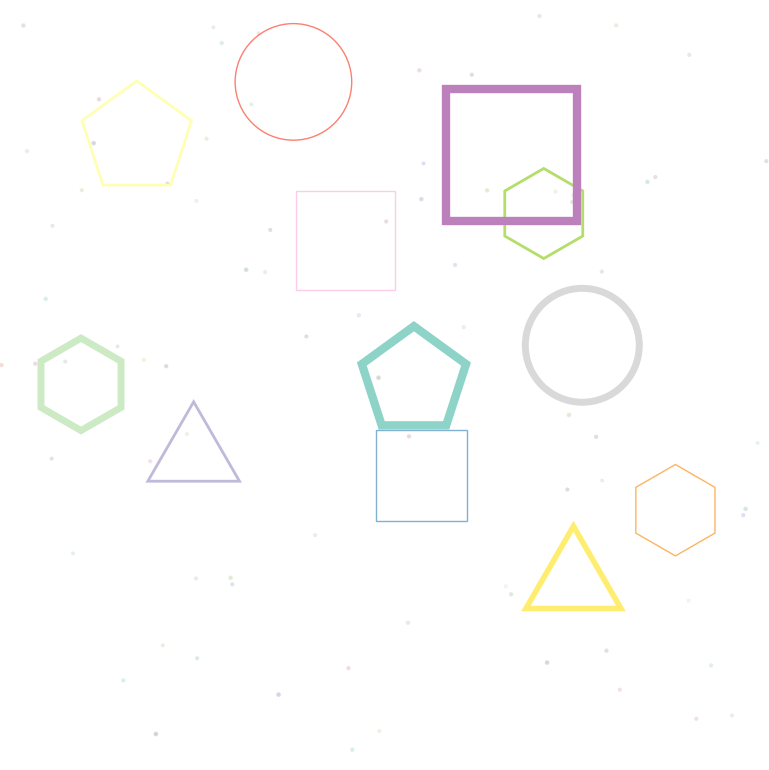[{"shape": "pentagon", "thickness": 3, "radius": 0.36, "center": [0.538, 0.505]}, {"shape": "pentagon", "thickness": 1, "radius": 0.37, "center": [0.178, 0.82]}, {"shape": "triangle", "thickness": 1, "radius": 0.34, "center": [0.251, 0.409]}, {"shape": "circle", "thickness": 0.5, "radius": 0.38, "center": [0.381, 0.894]}, {"shape": "square", "thickness": 0.5, "radius": 0.29, "center": [0.547, 0.382]}, {"shape": "hexagon", "thickness": 0.5, "radius": 0.3, "center": [0.877, 0.337]}, {"shape": "hexagon", "thickness": 1, "radius": 0.29, "center": [0.706, 0.723]}, {"shape": "square", "thickness": 0.5, "radius": 0.32, "center": [0.449, 0.688]}, {"shape": "circle", "thickness": 2.5, "radius": 0.37, "center": [0.756, 0.552]}, {"shape": "square", "thickness": 3, "radius": 0.43, "center": [0.664, 0.798]}, {"shape": "hexagon", "thickness": 2.5, "radius": 0.3, "center": [0.105, 0.501]}, {"shape": "triangle", "thickness": 2, "radius": 0.36, "center": [0.745, 0.245]}]